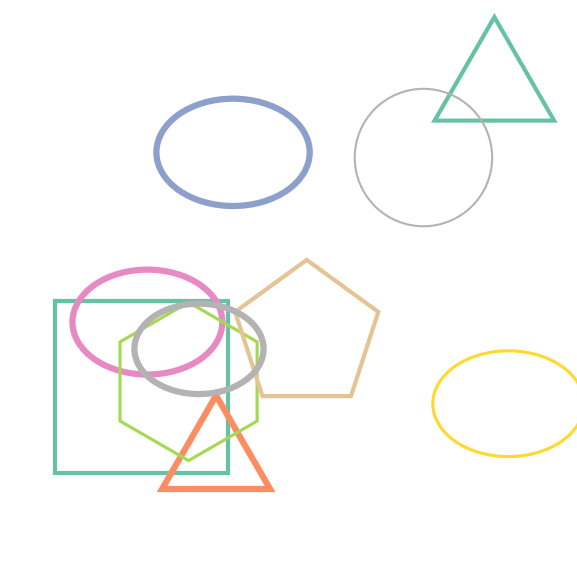[{"shape": "square", "thickness": 2, "radius": 0.75, "center": [0.246, 0.329]}, {"shape": "triangle", "thickness": 2, "radius": 0.6, "center": [0.856, 0.85]}, {"shape": "triangle", "thickness": 3, "radius": 0.54, "center": [0.374, 0.206]}, {"shape": "oval", "thickness": 3, "radius": 0.66, "center": [0.404, 0.735]}, {"shape": "oval", "thickness": 3, "radius": 0.65, "center": [0.255, 0.441]}, {"shape": "hexagon", "thickness": 1.5, "radius": 0.69, "center": [0.327, 0.339]}, {"shape": "oval", "thickness": 1.5, "radius": 0.65, "center": [0.88, 0.3]}, {"shape": "pentagon", "thickness": 2, "radius": 0.65, "center": [0.531, 0.419]}, {"shape": "circle", "thickness": 1, "radius": 0.6, "center": [0.733, 0.726]}, {"shape": "oval", "thickness": 3, "radius": 0.56, "center": [0.345, 0.395]}]